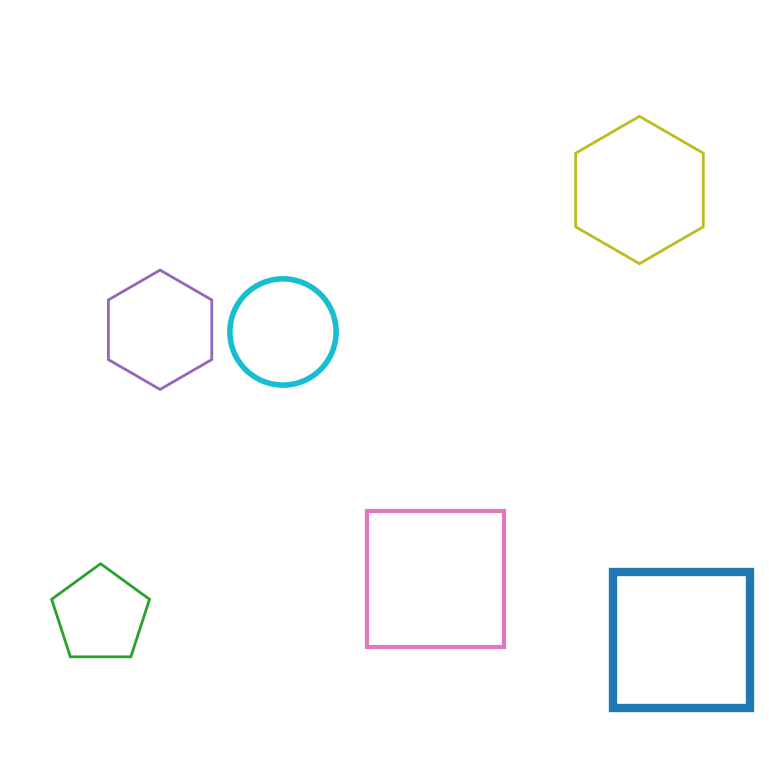[{"shape": "square", "thickness": 3, "radius": 0.44, "center": [0.886, 0.169]}, {"shape": "pentagon", "thickness": 1, "radius": 0.33, "center": [0.131, 0.201]}, {"shape": "hexagon", "thickness": 1, "radius": 0.39, "center": [0.208, 0.572]}, {"shape": "square", "thickness": 1.5, "radius": 0.44, "center": [0.566, 0.248]}, {"shape": "hexagon", "thickness": 1, "radius": 0.48, "center": [0.83, 0.753]}, {"shape": "circle", "thickness": 2, "radius": 0.34, "center": [0.368, 0.569]}]